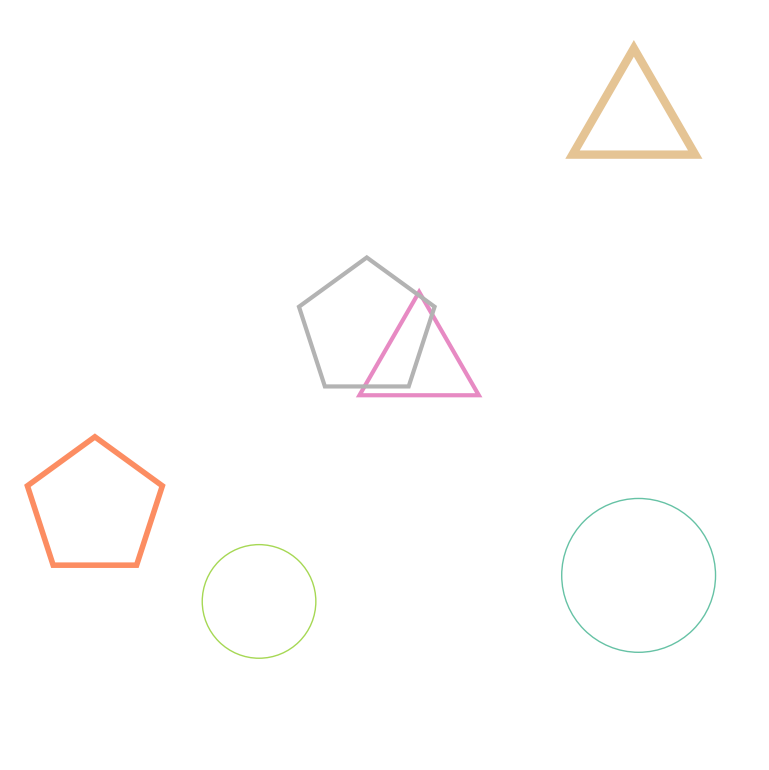[{"shape": "circle", "thickness": 0.5, "radius": 0.5, "center": [0.829, 0.253]}, {"shape": "pentagon", "thickness": 2, "radius": 0.46, "center": [0.123, 0.341]}, {"shape": "triangle", "thickness": 1.5, "radius": 0.45, "center": [0.544, 0.531]}, {"shape": "circle", "thickness": 0.5, "radius": 0.37, "center": [0.336, 0.219]}, {"shape": "triangle", "thickness": 3, "radius": 0.46, "center": [0.823, 0.845]}, {"shape": "pentagon", "thickness": 1.5, "radius": 0.46, "center": [0.476, 0.573]}]